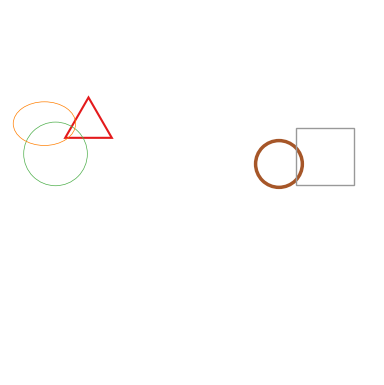[{"shape": "triangle", "thickness": 1.5, "radius": 0.35, "center": [0.23, 0.677]}, {"shape": "circle", "thickness": 0.5, "radius": 0.41, "center": [0.144, 0.6]}, {"shape": "oval", "thickness": 0.5, "radius": 0.41, "center": [0.115, 0.679]}, {"shape": "circle", "thickness": 2.5, "radius": 0.3, "center": [0.725, 0.574]}, {"shape": "square", "thickness": 1, "radius": 0.37, "center": [0.844, 0.594]}]